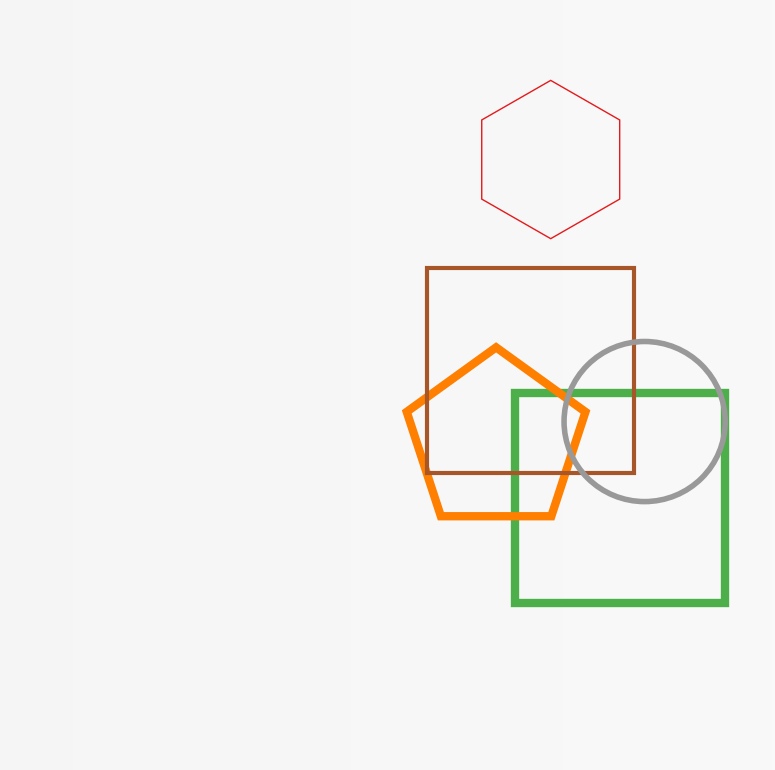[{"shape": "hexagon", "thickness": 0.5, "radius": 0.51, "center": [0.711, 0.793]}, {"shape": "square", "thickness": 3, "radius": 0.68, "center": [0.8, 0.353]}, {"shape": "pentagon", "thickness": 3, "radius": 0.61, "center": [0.64, 0.428]}, {"shape": "square", "thickness": 1.5, "radius": 0.67, "center": [0.685, 0.519]}, {"shape": "circle", "thickness": 2, "radius": 0.52, "center": [0.832, 0.453]}]